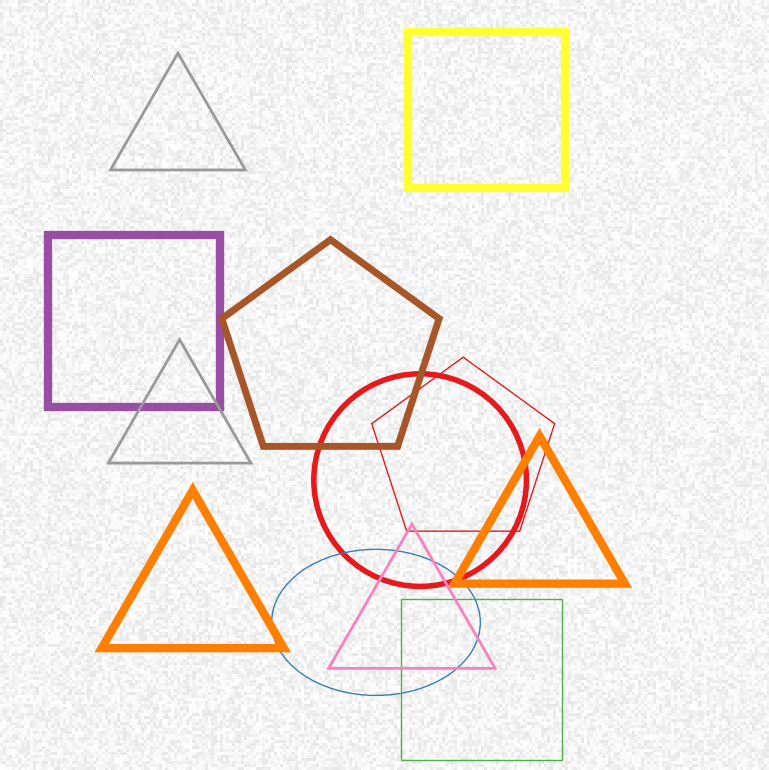[{"shape": "circle", "thickness": 2, "radius": 0.69, "center": [0.546, 0.376]}, {"shape": "pentagon", "thickness": 0.5, "radius": 0.62, "center": [0.602, 0.411]}, {"shape": "oval", "thickness": 0.5, "radius": 0.68, "center": [0.488, 0.192]}, {"shape": "square", "thickness": 0.5, "radius": 0.52, "center": [0.625, 0.117]}, {"shape": "square", "thickness": 3, "radius": 0.56, "center": [0.174, 0.583]}, {"shape": "triangle", "thickness": 3, "radius": 0.68, "center": [0.25, 0.227]}, {"shape": "triangle", "thickness": 3, "radius": 0.64, "center": [0.701, 0.306]}, {"shape": "square", "thickness": 3, "radius": 0.51, "center": [0.632, 0.857]}, {"shape": "pentagon", "thickness": 2.5, "radius": 0.74, "center": [0.429, 0.54]}, {"shape": "triangle", "thickness": 1, "radius": 0.62, "center": [0.535, 0.194]}, {"shape": "triangle", "thickness": 1, "radius": 0.53, "center": [0.233, 0.452]}, {"shape": "triangle", "thickness": 1, "radius": 0.51, "center": [0.231, 0.83]}]